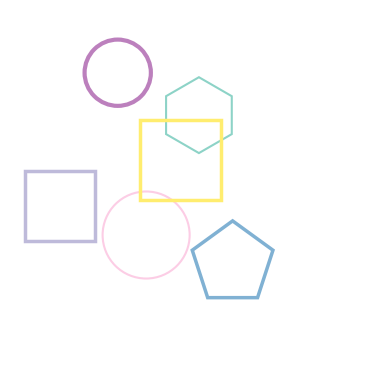[{"shape": "hexagon", "thickness": 1.5, "radius": 0.49, "center": [0.517, 0.701]}, {"shape": "square", "thickness": 2.5, "radius": 0.45, "center": [0.155, 0.464]}, {"shape": "pentagon", "thickness": 2.5, "radius": 0.55, "center": [0.604, 0.316]}, {"shape": "circle", "thickness": 1.5, "radius": 0.57, "center": [0.38, 0.39]}, {"shape": "circle", "thickness": 3, "radius": 0.43, "center": [0.306, 0.811]}, {"shape": "square", "thickness": 2.5, "radius": 0.52, "center": [0.468, 0.585]}]